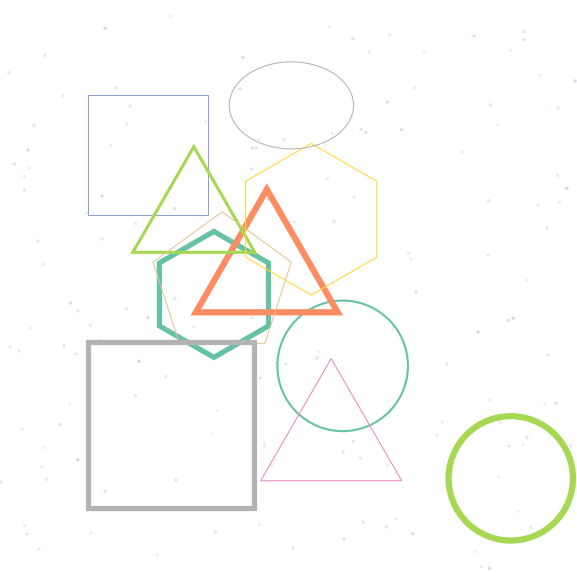[{"shape": "hexagon", "thickness": 2.5, "radius": 0.55, "center": [0.37, 0.489]}, {"shape": "circle", "thickness": 1, "radius": 0.57, "center": [0.593, 0.366]}, {"shape": "triangle", "thickness": 3, "radius": 0.71, "center": [0.462, 0.529]}, {"shape": "square", "thickness": 0.5, "radius": 0.52, "center": [0.256, 0.731]}, {"shape": "triangle", "thickness": 0.5, "radius": 0.71, "center": [0.573, 0.237]}, {"shape": "triangle", "thickness": 1.5, "radius": 0.61, "center": [0.336, 0.623]}, {"shape": "circle", "thickness": 3, "radius": 0.54, "center": [0.885, 0.171]}, {"shape": "hexagon", "thickness": 0.5, "radius": 0.66, "center": [0.539, 0.62]}, {"shape": "pentagon", "thickness": 0.5, "radius": 0.63, "center": [0.385, 0.506]}, {"shape": "square", "thickness": 2.5, "radius": 0.72, "center": [0.296, 0.263]}, {"shape": "oval", "thickness": 0.5, "radius": 0.54, "center": [0.505, 0.817]}]